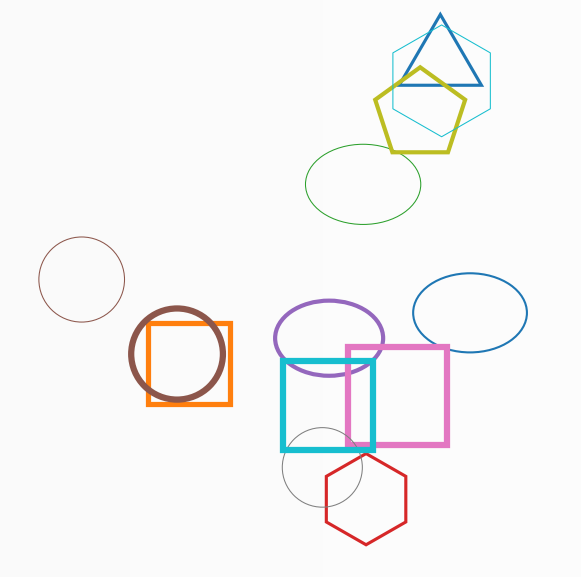[{"shape": "triangle", "thickness": 1.5, "radius": 0.41, "center": [0.758, 0.892]}, {"shape": "oval", "thickness": 1, "radius": 0.49, "center": [0.809, 0.457]}, {"shape": "square", "thickness": 2.5, "radius": 0.35, "center": [0.325, 0.37]}, {"shape": "oval", "thickness": 0.5, "radius": 0.5, "center": [0.625, 0.68]}, {"shape": "hexagon", "thickness": 1.5, "radius": 0.39, "center": [0.63, 0.135]}, {"shape": "oval", "thickness": 2, "radius": 0.46, "center": [0.566, 0.413]}, {"shape": "circle", "thickness": 3, "radius": 0.39, "center": [0.305, 0.386]}, {"shape": "circle", "thickness": 0.5, "radius": 0.37, "center": [0.141, 0.515]}, {"shape": "square", "thickness": 3, "radius": 0.43, "center": [0.683, 0.314]}, {"shape": "circle", "thickness": 0.5, "radius": 0.34, "center": [0.555, 0.19]}, {"shape": "pentagon", "thickness": 2, "radius": 0.41, "center": [0.723, 0.801]}, {"shape": "square", "thickness": 3, "radius": 0.38, "center": [0.565, 0.298]}, {"shape": "hexagon", "thickness": 0.5, "radius": 0.48, "center": [0.76, 0.859]}]